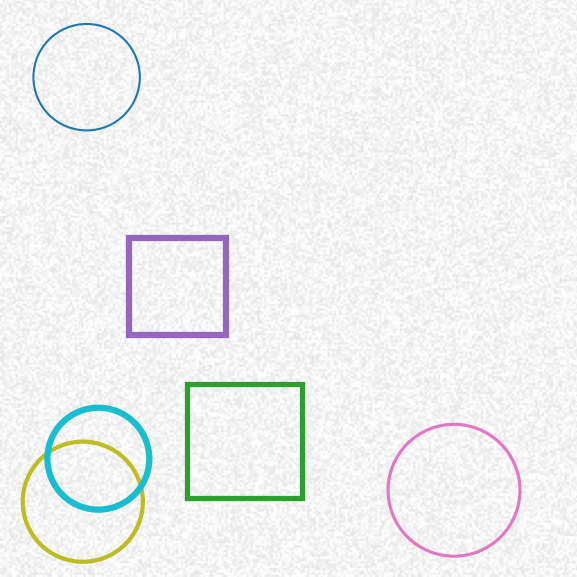[{"shape": "circle", "thickness": 1, "radius": 0.46, "center": [0.15, 0.865]}, {"shape": "square", "thickness": 2.5, "radius": 0.49, "center": [0.423, 0.235]}, {"shape": "square", "thickness": 3, "radius": 0.42, "center": [0.308, 0.503]}, {"shape": "circle", "thickness": 1.5, "radius": 0.57, "center": [0.786, 0.15]}, {"shape": "circle", "thickness": 2, "radius": 0.52, "center": [0.143, 0.13]}, {"shape": "circle", "thickness": 3, "radius": 0.44, "center": [0.17, 0.205]}]